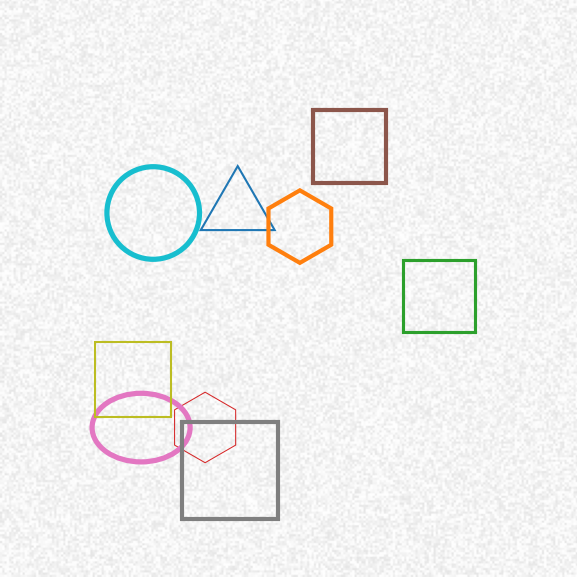[{"shape": "triangle", "thickness": 1, "radius": 0.37, "center": [0.412, 0.638]}, {"shape": "hexagon", "thickness": 2, "radius": 0.31, "center": [0.519, 0.607]}, {"shape": "square", "thickness": 1.5, "radius": 0.31, "center": [0.76, 0.487]}, {"shape": "hexagon", "thickness": 0.5, "radius": 0.31, "center": [0.355, 0.259]}, {"shape": "square", "thickness": 2, "radius": 0.32, "center": [0.605, 0.745]}, {"shape": "oval", "thickness": 2.5, "radius": 0.42, "center": [0.244, 0.259]}, {"shape": "square", "thickness": 2, "radius": 0.42, "center": [0.398, 0.184]}, {"shape": "square", "thickness": 1, "radius": 0.33, "center": [0.23, 0.341]}, {"shape": "circle", "thickness": 2.5, "radius": 0.4, "center": [0.265, 0.63]}]